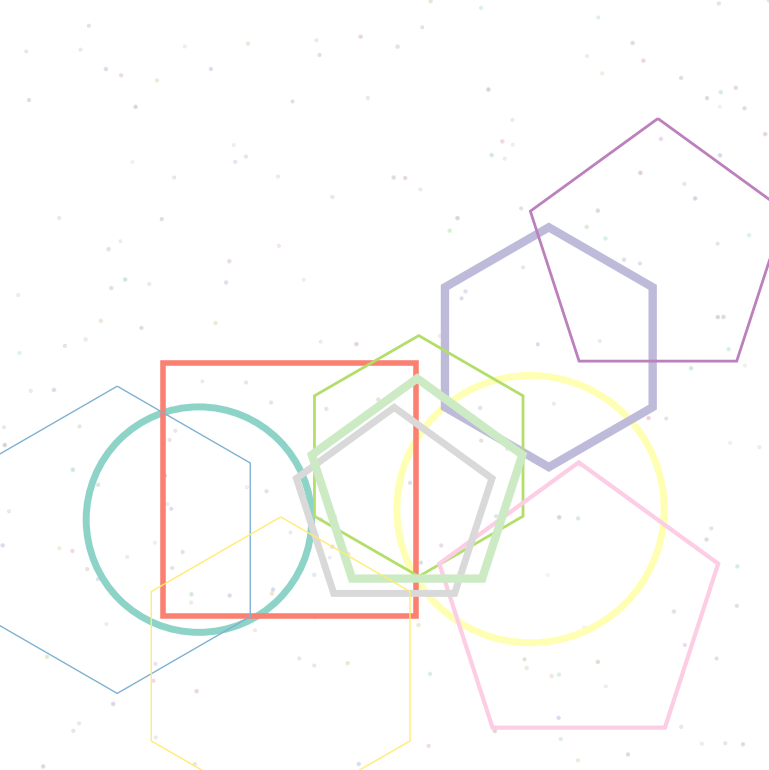[{"shape": "circle", "thickness": 2.5, "radius": 0.73, "center": [0.258, 0.325]}, {"shape": "circle", "thickness": 2.5, "radius": 0.87, "center": [0.689, 0.339]}, {"shape": "hexagon", "thickness": 3, "radius": 0.78, "center": [0.713, 0.549]}, {"shape": "square", "thickness": 2, "radius": 0.82, "center": [0.376, 0.364]}, {"shape": "hexagon", "thickness": 0.5, "radius": 1.0, "center": [0.152, 0.299]}, {"shape": "hexagon", "thickness": 1, "radius": 0.78, "center": [0.544, 0.408]}, {"shape": "pentagon", "thickness": 1.5, "radius": 0.95, "center": [0.752, 0.209]}, {"shape": "pentagon", "thickness": 2.5, "radius": 0.67, "center": [0.512, 0.337]}, {"shape": "pentagon", "thickness": 1, "radius": 0.87, "center": [0.854, 0.672]}, {"shape": "pentagon", "thickness": 3, "radius": 0.72, "center": [0.542, 0.365]}, {"shape": "hexagon", "thickness": 0.5, "radius": 0.97, "center": [0.364, 0.135]}]